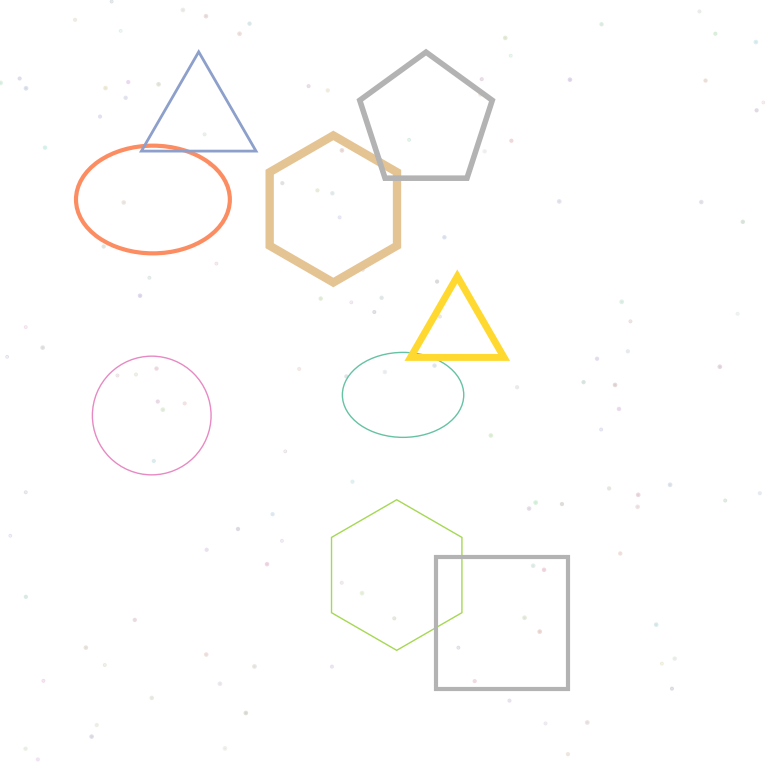[{"shape": "oval", "thickness": 0.5, "radius": 0.39, "center": [0.523, 0.487]}, {"shape": "oval", "thickness": 1.5, "radius": 0.5, "center": [0.199, 0.741]}, {"shape": "triangle", "thickness": 1, "radius": 0.43, "center": [0.258, 0.847]}, {"shape": "circle", "thickness": 0.5, "radius": 0.39, "center": [0.197, 0.46]}, {"shape": "hexagon", "thickness": 0.5, "radius": 0.49, "center": [0.515, 0.253]}, {"shape": "triangle", "thickness": 2.5, "radius": 0.35, "center": [0.594, 0.571]}, {"shape": "hexagon", "thickness": 3, "radius": 0.48, "center": [0.433, 0.729]}, {"shape": "square", "thickness": 1.5, "radius": 0.43, "center": [0.652, 0.19]}, {"shape": "pentagon", "thickness": 2, "radius": 0.45, "center": [0.553, 0.842]}]